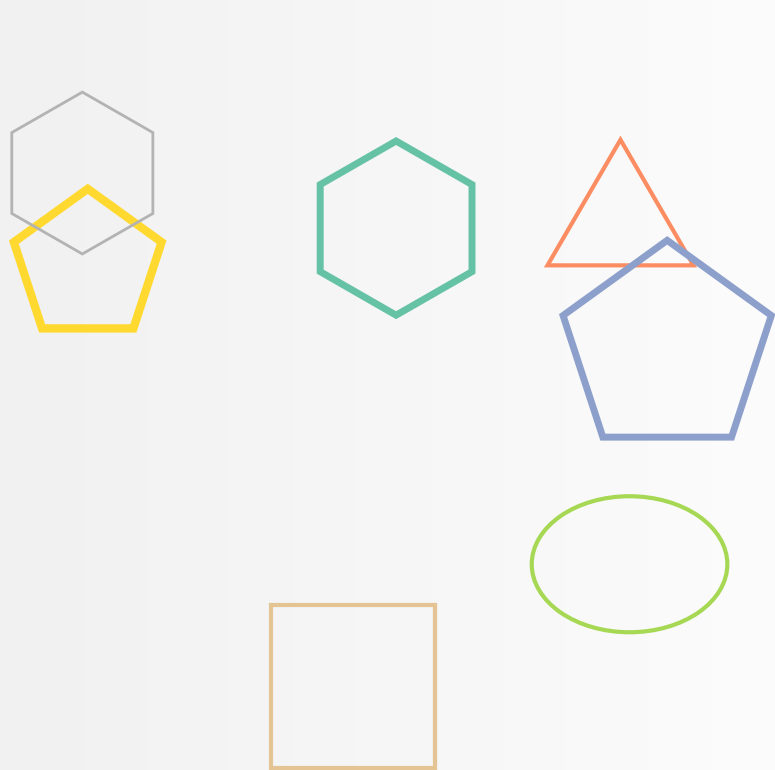[{"shape": "hexagon", "thickness": 2.5, "radius": 0.57, "center": [0.511, 0.704]}, {"shape": "triangle", "thickness": 1.5, "radius": 0.54, "center": [0.801, 0.71]}, {"shape": "pentagon", "thickness": 2.5, "radius": 0.71, "center": [0.861, 0.547]}, {"shape": "oval", "thickness": 1.5, "radius": 0.63, "center": [0.812, 0.267]}, {"shape": "pentagon", "thickness": 3, "radius": 0.5, "center": [0.113, 0.655]}, {"shape": "square", "thickness": 1.5, "radius": 0.53, "center": [0.455, 0.109]}, {"shape": "hexagon", "thickness": 1, "radius": 0.53, "center": [0.106, 0.775]}]